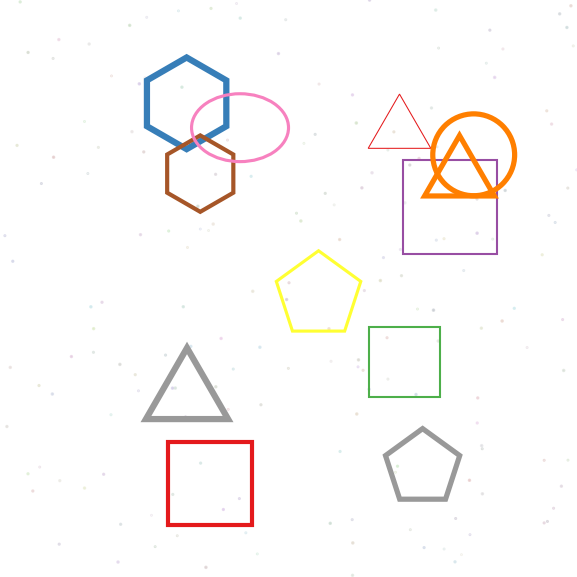[{"shape": "square", "thickness": 2, "radius": 0.36, "center": [0.364, 0.162]}, {"shape": "triangle", "thickness": 0.5, "radius": 0.31, "center": [0.692, 0.774]}, {"shape": "hexagon", "thickness": 3, "radius": 0.4, "center": [0.323, 0.82]}, {"shape": "square", "thickness": 1, "radius": 0.3, "center": [0.7, 0.372]}, {"shape": "square", "thickness": 1, "radius": 0.41, "center": [0.779, 0.641]}, {"shape": "circle", "thickness": 2.5, "radius": 0.35, "center": [0.82, 0.731]}, {"shape": "triangle", "thickness": 2.5, "radius": 0.35, "center": [0.796, 0.695]}, {"shape": "pentagon", "thickness": 1.5, "radius": 0.38, "center": [0.552, 0.488]}, {"shape": "hexagon", "thickness": 2, "radius": 0.33, "center": [0.347, 0.699]}, {"shape": "oval", "thickness": 1.5, "radius": 0.42, "center": [0.416, 0.778]}, {"shape": "triangle", "thickness": 3, "radius": 0.41, "center": [0.324, 0.315]}, {"shape": "pentagon", "thickness": 2.5, "radius": 0.34, "center": [0.732, 0.189]}]